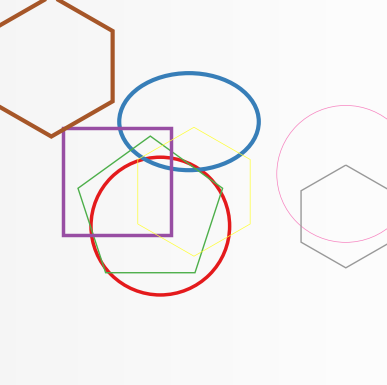[{"shape": "circle", "thickness": 2.5, "radius": 0.89, "center": [0.414, 0.413]}, {"shape": "oval", "thickness": 3, "radius": 0.9, "center": [0.488, 0.684]}, {"shape": "pentagon", "thickness": 1, "radius": 0.98, "center": [0.388, 0.45]}, {"shape": "square", "thickness": 2.5, "radius": 0.7, "center": [0.302, 0.529]}, {"shape": "hexagon", "thickness": 0.5, "radius": 0.84, "center": [0.501, 0.502]}, {"shape": "hexagon", "thickness": 3, "radius": 0.91, "center": [0.132, 0.828]}, {"shape": "circle", "thickness": 0.5, "radius": 0.89, "center": [0.892, 0.548]}, {"shape": "hexagon", "thickness": 1, "radius": 0.67, "center": [0.892, 0.438]}]